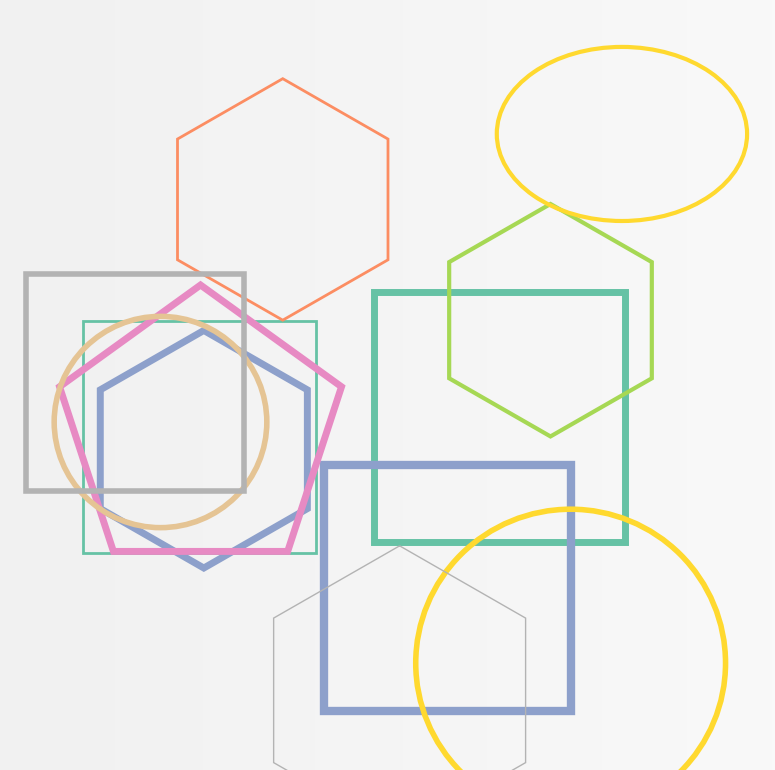[{"shape": "square", "thickness": 1, "radius": 0.75, "center": [0.257, 0.432]}, {"shape": "square", "thickness": 2.5, "radius": 0.81, "center": [0.645, 0.459]}, {"shape": "hexagon", "thickness": 1, "radius": 0.78, "center": [0.365, 0.741]}, {"shape": "hexagon", "thickness": 2.5, "radius": 0.77, "center": [0.263, 0.417]}, {"shape": "square", "thickness": 3, "radius": 0.8, "center": [0.578, 0.236]}, {"shape": "pentagon", "thickness": 2.5, "radius": 0.96, "center": [0.259, 0.439]}, {"shape": "hexagon", "thickness": 1.5, "radius": 0.75, "center": [0.71, 0.584]}, {"shape": "oval", "thickness": 1.5, "radius": 0.81, "center": [0.802, 0.826]}, {"shape": "circle", "thickness": 2, "radius": 1.0, "center": [0.736, 0.139]}, {"shape": "circle", "thickness": 2, "radius": 0.69, "center": [0.207, 0.452]}, {"shape": "hexagon", "thickness": 0.5, "radius": 0.94, "center": [0.516, 0.103]}, {"shape": "square", "thickness": 2, "radius": 0.7, "center": [0.175, 0.504]}]